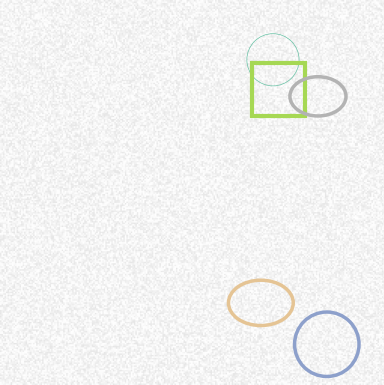[{"shape": "circle", "thickness": 0.5, "radius": 0.34, "center": [0.709, 0.845]}, {"shape": "circle", "thickness": 2.5, "radius": 0.42, "center": [0.849, 0.106]}, {"shape": "square", "thickness": 3, "radius": 0.35, "center": [0.723, 0.767]}, {"shape": "oval", "thickness": 2.5, "radius": 0.42, "center": [0.678, 0.213]}, {"shape": "oval", "thickness": 2.5, "radius": 0.36, "center": [0.826, 0.75]}]